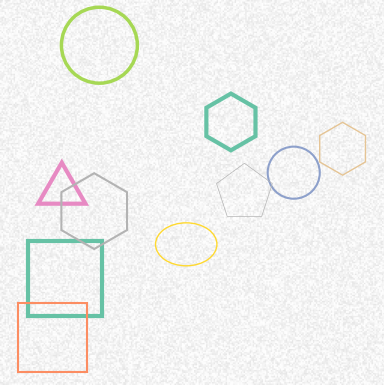[{"shape": "hexagon", "thickness": 3, "radius": 0.37, "center": [0.6, 0.683]}, {"shape": "square", "thickness": 3, "radius": 0.48, "center": [0.169, 0.276]}, {"shape": "square", "thickness": 1.5, "radius": 0.45, "center": [0.136, 0.124]}, {"shape": "circle", "thickness": 1.5, "radius": 0.34, "center": [0.763, 0.551]}, {"shape": "triangle", "thickness": 3, "radius": 0.36, "center": [0.161, 0.506]}, {"shape": "circle", "thickness": 2.5, "radius": 0.49, "center": [0.258, 0.883]}, {"shape": "oval", "thickness": 1, "radius": 0.4, "center": [0.484, 0.365]}, {"shape": "hexagon", "thickness": 1, "radius": 0.34, "center": [0.89, 0.614]}, {"shape": "hexagon", "thickness": 1.5, "radius": 0.49, "center": [0.245, 0.452]}, {"shape": "pentagon", "thickness": 0.5, "radius": 0.38, "center": [0.635, 0.5]}]